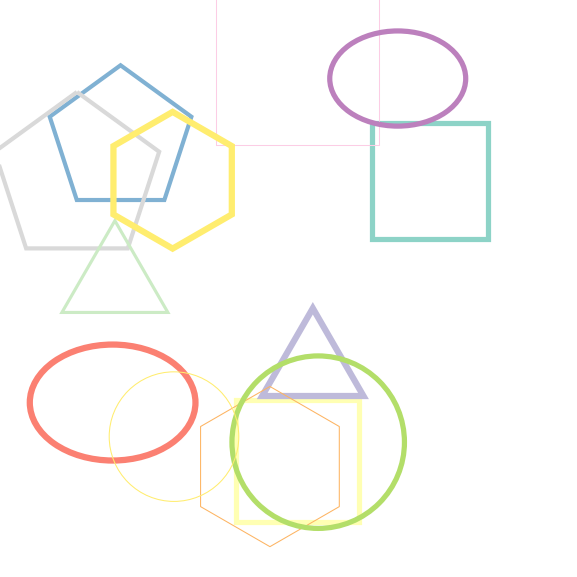[{"shape": "square", "thickness": 2.5, "radius": 0.5, "center": [0.744, 0.686]}, {"shape": "square", "thickness": 2.5, "radius": 0.53, "center": [0.515, 0.201]}, {"shape": "triangle", "thickness": 3, "radius": 0.51, "center": [0.542, 0.364]}, {"shape": "oval", "thickness": 3, "radius": 0.72, "center": [0.195, 0.302]}, {"shape": "pentagon", "thickness": 2, "radius": 0.64, "center": [0.209, 0.757]}, {"shape": "hexagon", "thickness": 0.5, "radius": 0.69, "center": [0.467, 0.191]}, {"shape": "circle", "thickness": 2.5, "radius": 0.75, "center": [0.551, 0.233]}, {"shape": "square", "thickness": 0.5, "radius": 0.7, "center": [0.516, 0.89]}, {"shape": "pentagon", "thickness": 2, "radius": 0.75, "center": [0.133, 0.69]}, {"shape": "oval", "thickness": 2.5, "radius": 0.59, "center": [0.689, 0.863]}, {"shape": "triangle", "thickness": 1.5, "radius": 0.53, "center": [0.199, 0.511]}, {"shape": "circle", "thickness": 0.5, "radius": 0.56, "center": [0.301, 0.243]}, {"shape": "hexagon", "thickness": 3, "radius": 0.59, "center": [0.299, 0.687]}]